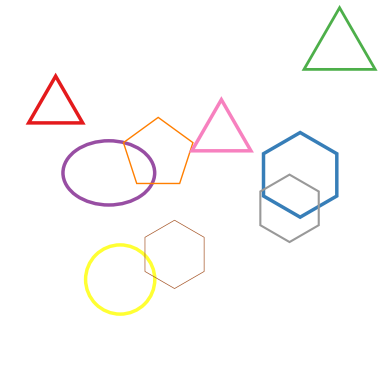[{"shape": "triangle", "thickness": 2.5, "radius": 0.4, "center": [0.145, 0.721]}, {"shape": "hexagon", "thickness": 2.5, "radius": 0.55, "center": [0.78, 0.546]}, {"shape": "triangle", "thickness": 2, "radius": 0.53, "center": [0.882, 0.873]}, {"shape": "oval", "thickness": 2.5, "radius": 0.6, "center": [0.283, 0.551]}, {"shape": "pentagon", "thickness": 1, "radius": 0.47, "center": [0.411, 0.6]}, {"shape": "circle", "thickness": 2.5, "radius": 0.45, "center": [0.312, 0.274]}, {"shape": "hexagon", "thickness": 0.5, "radius": 0.44, "center": [0.453, 0.339]}, {"shape": "triangle", "thickness": 2.5, "radius": 0.44, "center": [0.575, 0.653]}, {"shape": "hexagon", "thickness": 1.5, "radius": 0.44, "center": [0.752, 0.459]}]